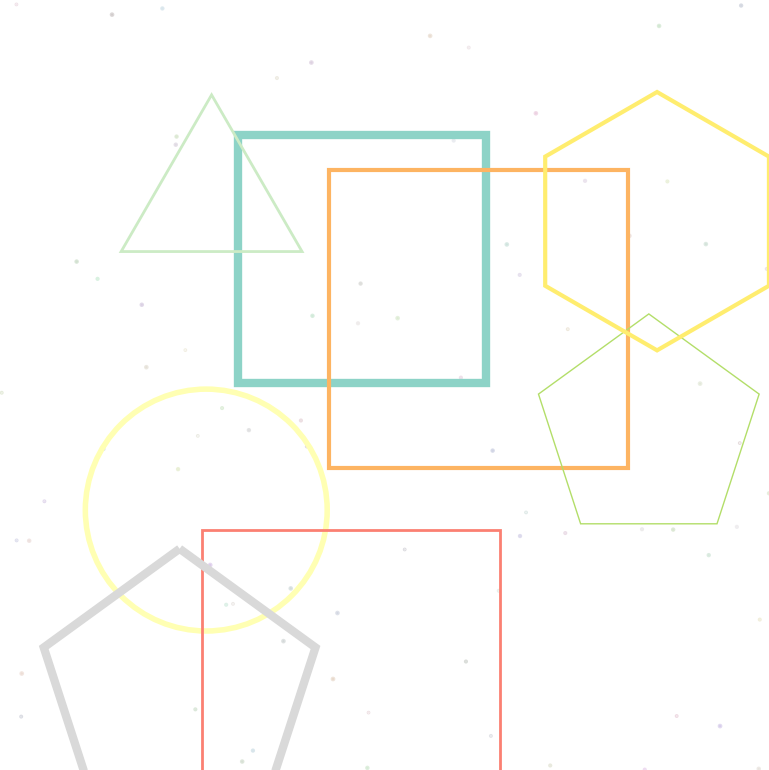[{"shape": "square", "thickness": 3, "radius": 0.81, "center": [0.47, 0.664]}, {"shape": "circle", "thickness": 2, "radius": 0.79, "center": [0.268, 0.338]}, {"shape": "square", "thickness": 1, "radius": 0.97, "center": [0.456, 0.119]}, {"shape": "square", "thickness": 1.5, "radius": 0.97, "center": [0.621, 0.585]}, {"shape": "pentagon", "thickness": 0.5, "radius": 0.75, "center": [0.843, 0.442]}, {"shape": "pentagon", "thickness": 3, "radius": 0.93, "center": [0.233, 0.102]}, {"shape": "triangle", "thickness": 1, "radius": 0.68, "center": [0.275, 0.741]}, {"shape": "hexagon", "thickness": 1.5, "radius": 0.84, "center": [0.853, 0.713]}]